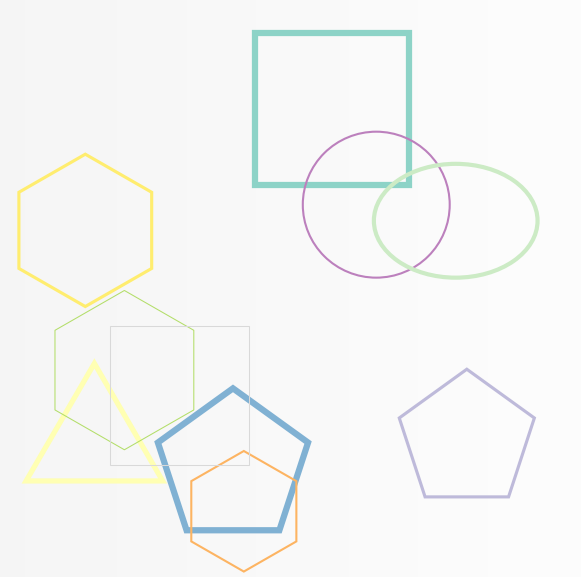[{"shape": "square", "thickness": 3, "radius": 0.66, "center": [0.571, 0.811]}, {"shape": "triangle", "thickness": 2.5, "radius": 0.68, "center": [0.162, 0.234]}, {"shape": "pentagon", "thickness": 1.5, "radius": 0.61, "center": [0.803, 0.238]}, {"shape": "pentagon", "thickness": 3, "radius": 0.68, "center": [0.401, 0.191]}, {"shape": "hexagon", "thickness": 1, "radius": 0.52, "center": [0.419, 0.114]}, {"shape": "hexagon", "thickness": 0.5, "radius": 0.69, "center": [0.214, 0.358]}, {"shape": "square", "thickness": 0.5, "radius": 0.6, "center": [0.309, 0.314]}, {"shape": "circle", "thickness": 1, "radius": 0.63, "center": [0.647, 0.645]}, {"shape": "oval", "thickness": 2, "radius": 0.7, "center": [0.784, 0.617]}, {"shape": "hexagon", "thickness": 1.5, "radius": 0.66, "center": [0.147, 0.6]}]